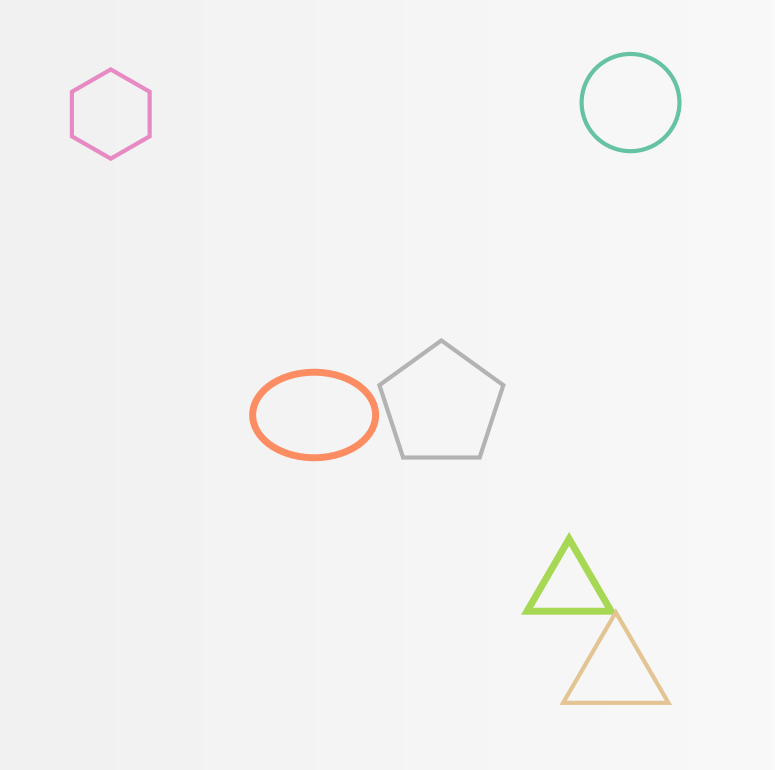[{"shape": "circle", "thickness": 1.5, "radius": 0.32, "center": [0.814, 0.867]}, {"shape": "oval", "thickness": 2.5, "radius": 0.4, "center": [0.405, 0.461]}, {"shape": "hexagon", "thickness": 1.5, "radius": 0.29, "center": [0.143, 0.852]}, {"shape": "triangle", "thickness": 2.5, "radius": 0.31, "center": [0.734, 0.238]}, {"shape": "triangle", "thickness": 1.5, "radius": 0.39, "center": [0.795, 0.126]}, {"shape": "pentagon", "thickness": 1.5, "radius": 0.42, "center": [0.57, 0.474]}]